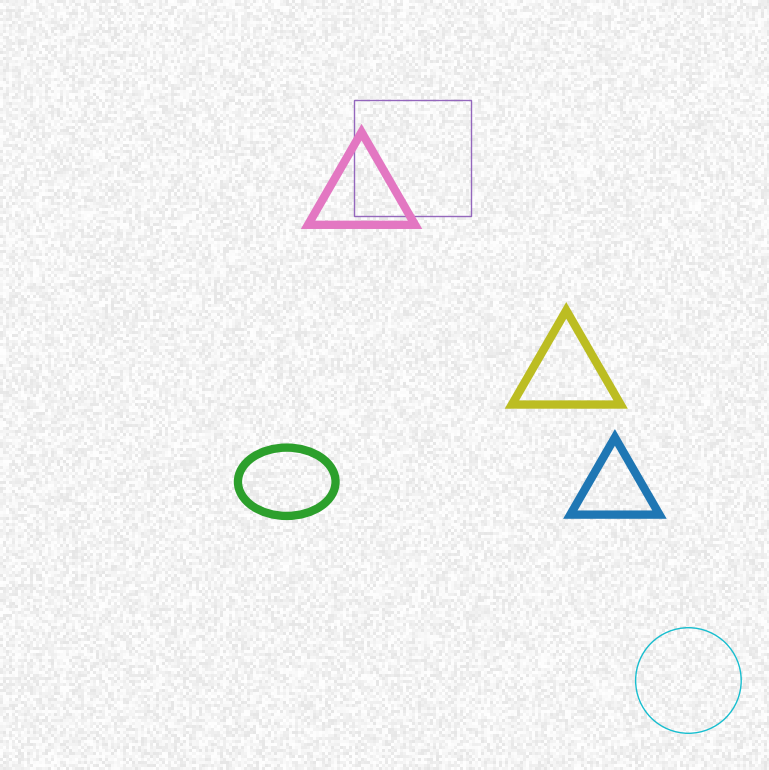[{"shape": "triangle", "thickness": 3, "radius": 0.33, "center": [0.799, 0.365]}, {"shape": "oval", "thickness": 3, "radius": 0.32, "center": [0.372, 0.374]}, {"shape": "square", "thickness": 0.5, "radius": 0.38, "center": [0.536, 0.795]}, {"shape": "triangle", "thickness": 3, "radius": 0.4, "center": [0.47, 0.748]}, {"shape": "triangle", "thickness": 3, "radius": 0.41, "center": [0.735, 0.515]}, {"shape": "circle", "thickness": 0.5, "radius": 0.34, "center": [0.894, 0.116]}]